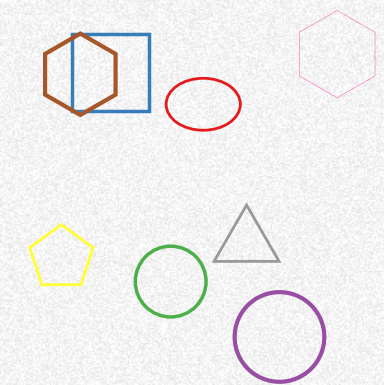[{"shape": "oval", "thickness": 2, "radius": 0.48, "center": [0.528, 0.729]}, {"shape": "square", "thickness": 2.5, "radius": 0.5, "center": [0.287, 0.812]}, {"shape": "circle", "thickness": 2.5, "radius": 0.46, "center": [0.443, 0.269]}, {"shape": "circle", "thickness": 3, "radius": 0.58, "center": [0.726, 0.125]}, {"shape": "pentagon", "thickness": 2, "radius": 0.43, "center": [0.16, 0.33]}, {"shape": "hexagon", "thickness": 3, "radius": 0.53, "center": [0.209, 0.807]}, {"shape": "hexagon", "thickness": 0.5, "radius": 0.57, "center": [0.876, 0.859]}, {"shape": "triangle", "thickness": 2, "radius": 0.49, "center": [0.64, 0.37]}]